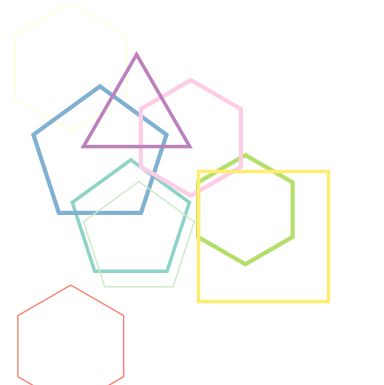[{"shape": "pentagon", "thickness": 2.5, "radius": 0.8, "center": [0.34, 0.425]}, {"shape": "hexagon", "thickness": 0.5, "radius": 0.83, "center": [0.184, 0.826]}, {"shape": "hexagon", "thickness": 1, "radius": 0.79, "center": [0.184, 0.101]}, {"shape": "pentagon", "thickness": 3, "radius": 0.91, "center": [0.26, 0.594]}, {"shape": "hexagon", "thickness": 3, "radius": 0.71, "center": [0.637, 0.455]}, {"shape": "hexagon", "thickness": 3, "radius": 0.75, "center": [0.496, 0.642]}, {"shape": "triangle", "thickness": 2.5, "radius": 0.8, "center": [0.355, 0.699]}, {"shape": "pentagon", "thickness": 1, "radius": 0.76, "center": [0.361, 0.377]}, {"shape": "square", "thickness": 2.5, "radius": 0.85, "center": [0.683, 0.387]}]